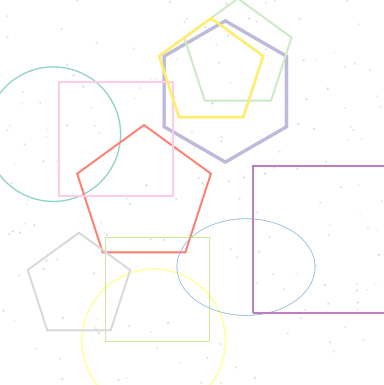[{"shape": "circle", "thickness": 1, "radius": 0.87, "center": [0.138, 0.651]}, {"shape": "circle", "thickness": 1.5, "radius": 0.93, "center": [0.399, 0.115]}, {"shape": "hexagon", "thickness": 2.5, "radius": 0.92, "center": [0.585, 0.762]}, {"shape": "pentagon", "thickness": 1.5, "radius": 0.91, "center": [0.374, 0.492]}, {"shape": "oval", "thickness": 0.5, "radius": 0.9, "center": [0.639, 0.306]}, {"shape": "square", "thickness": 0.5, "radius": 0.67, "center": [0.407, 0.249]}, {"shape": "square", "thickness": 1.5, "radius": 0.74, "center": [0.3, 0.639]}, {"shape": "pentagon", "thickness": 1.5, "radius": 0.7, "center": [0.205, 0.255]}, {"shape": "square", "thickness": 1.5, "radius": 0.95, "center": [0.847, 0.378]}, {"shape": "pentagon", "thickness": 1.5, "radius": 0.73, "center": [0.618, 0.857]}, {"shape": "pentagon", "thickness": 2, "radius": 0.71, "center": [0.548, 0.811]}]